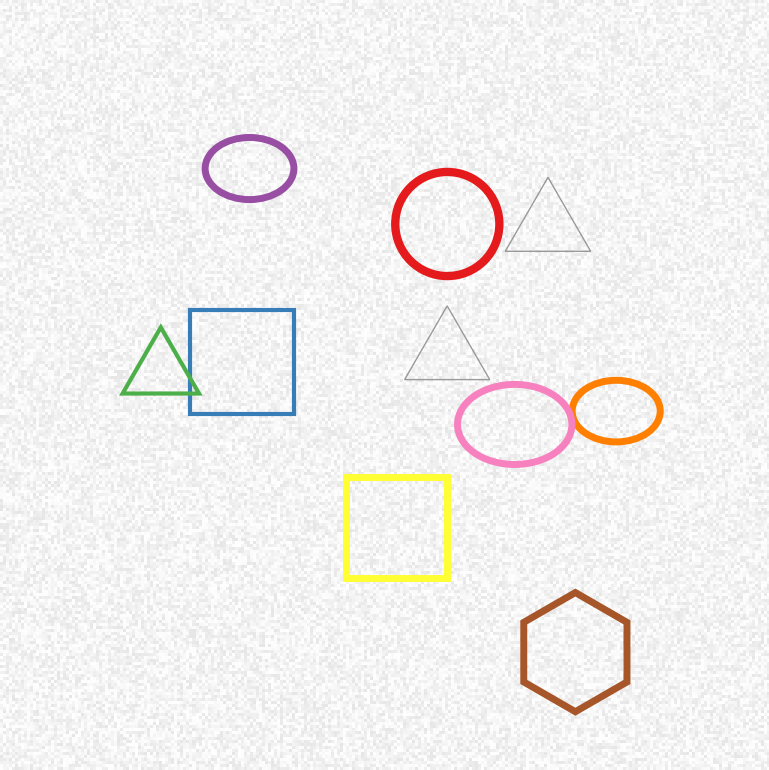[{"shape": "circle", "thickness": 3, "radius": 0.34, "center": [0.581, 0.709]}, {"shape": "square", "thickness": 1.5, "radius": 0.34, "center": [0.314, 0.53]}, {"shape": "triangle", "thickness": 1.5, "radius": 0.29, "center": [0.209, 0.518]}, {"shape": "oval", "thickness": 2.5, "radius": 0.29, "center": [0.324, 0.781]}, {"shape": "oval", "thickness": 2.5, "radius": 0.29, "center": [0.8, 0.466]}, {"shape": "square", "thickness": 2.5, "radius": 0.33, "center": [0.515, 0.315]}, {"shape": "hexagon", "thickness": 2.5, "radius": 0.39, "center": [0.747, 0.153]}, {"shape": "oval", "thickness": 2.5, "radius": 0.37, "center": [0.668, 0.449]}, {"shape": "triangle", "thickness": 0.5, "radius": 0.32, "center": [0.712, 0.706]}, {"shape": "triangle", "thickness": 0.5, "radius": 0.32, "center": [0.581, 0.539]}]